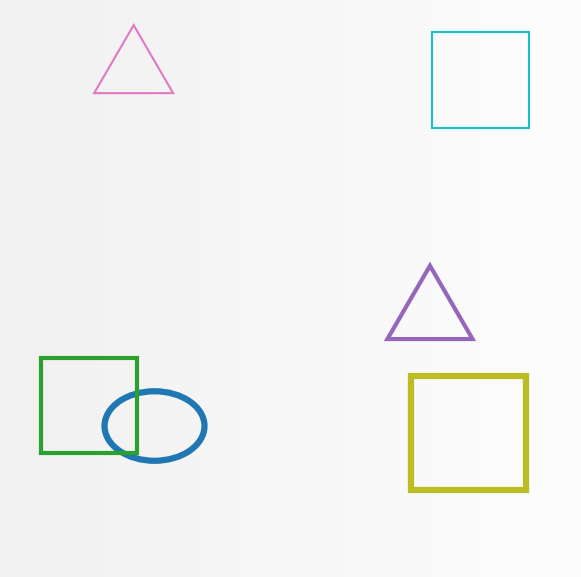[{"shape": "oval", "thickness": 3, "radius": 0.43, "center": [0.266, 0.261]}, {"shape": "square", "thickness": 2, "radius": 0.41, "center": [0.153, 0.297]}, {"shape": "triangle", "thickness": 2, "radius": 0.42, "center": [0.74, 0.454]}, {"shape": "triangle", "thickness": 1, "radius": 0.39, "center": [0.23, 0.877]}, {"shape": "square", "thickness": 3, "radius": 0.49, "center": [0.805, 0.249]}, {"shape": "square", "thickness": 1, "radius": 0.42, "center": [0.827, 0.86]}]